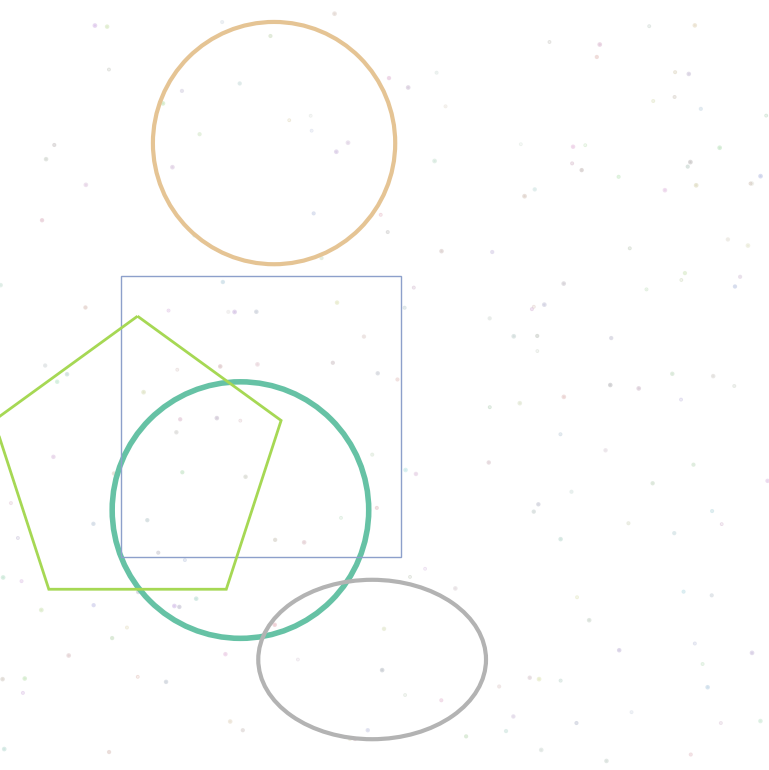[{"shape": "circle", "thickness": 2, "radius": 0.83, "center": [0.312, 0.338]}, {"shape": "square", "thickness": 0.5, "radius": 0.91, "center": [0.339, 0.459]}, {"shape": "pentagon", "thickness": 1, "radius": 0.98, "center": [0.179, 0.393]}, {"shape": "circle", "thickness": 1.5, "radius": 0.79, "center": [0.356, 0.814]}, {"shape": "oval", "thickness": 1.5, "radius": 0.74, "center": [0.483, 0.144]}]